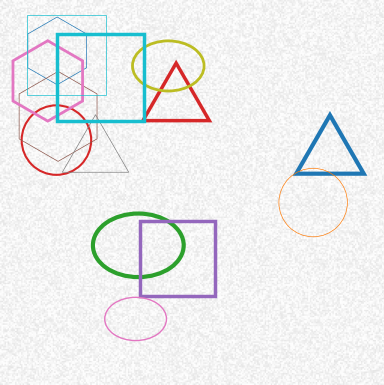[{"shape": "hexagon", "thickness": 0.5, "radius": 0.44, "center": [0.148, 0.868]}, {"shape": "triangle", "thickness": 3, "radius": 0.51, "center": [0.857, 0.6]}, {"shape": "circle", "thickness": 0.5, "radius": 0.44, "center": [0.813, 0.474]}, {"shape": "oval", "thickness": 3, "radius": 0.59, "center": [0.359, 0.363]}, {"shape": "triangle", "thickness": 2.5, "radius": 0.5, "center": [0.457, 0.736]}, {"shape": "circle", "thickness": 1.5, "radius": 0.45, "center": [0.147, 0.636]}, {"shape": "square", "thickness": 2.5, "radius": 0.49, "center": [0.462, 0.33]}, {"shape": "hexagon", "thickness": 0.5, "radius": 0.58, "center": [0.151, 0.698]}, {"shape": "oval", "thickness": 1, "radius": 0.4, "center": [0.352, 0.172]}, {"shape": "hexagon", "thickness": 2, "radius": 0.52, "center": [0.124, 0.79]}, {"shape": "triangle", "thickness": 0.5, "radius": 0.5, "center": [0.248, 0.602]}, {"shape": "oval", "thickness": 2, "radius": 0.46, "center": [0.437, 0.829]}, {"shape": "square", "thickness": 2.5, "radius": 0.56, "center": [0.262, 0.799]}, {"shape": "square", "thickness": 0.5, "radius": 0.52, "center": [0.173, 0.858]}]